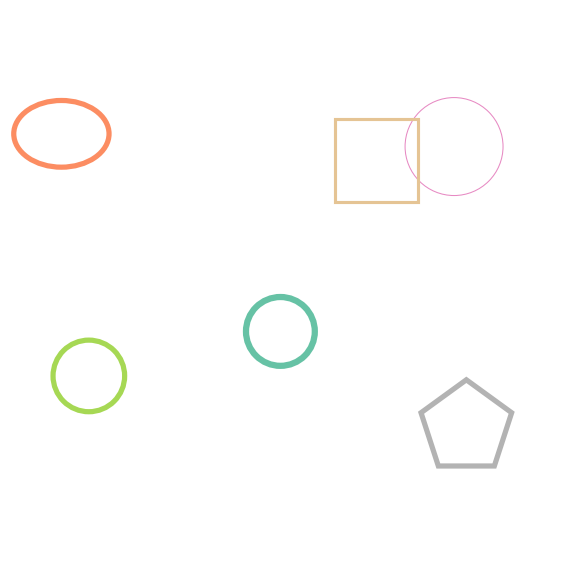[{"shape": "circle", "thickness": 3, "radius": 0.3, "center": [0.486, 0.425]}, {"shape": "oval", "thickness": 2.5, "radius": 0.41, "center": [0.106, 0.767]}, {"shape": "circle", "thickness": 0.5, "radius": 0.42, "center": [0.786, 0.745]}, {"shape": "circle", "thickness": 2.5, "radius": 0.31, "center": [0.154, 0.348]}, {"shape": "square", "thickness": 1.5, "radius": 0.36, "center": [0.652, 0.721]}, {"shape": "pentagon", "thickness": 2.5, "radius": 0.41, "center": [0.808, 0.259]}]